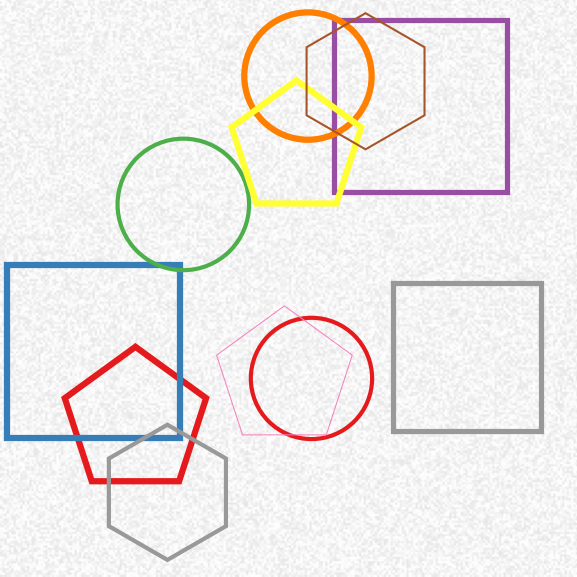[{"shape": "pentagon", "thickness": 3, "radius": 0.64, "center": [0.235, 0.27]}, {"shape": "circle", "thickness": 2, "radius": 0.53, "center": [0.539, 0.344]}, {"shape": "square", "thickness": 3, "radius": 0.75, "center": [0.162, 0.39]}, {"shape": "circle", "thickness": 2, "radius": 0.57, "center": [0.317, 0.645]}, {"shape": "square", "thickness": 2.5, "radius": 0.75, "center": [0.728, 0.815]}, {"shape": "circle", "thickness": 3, "radius": 0.55, "center": [0.533, 0.867]}, {"shape": "pentagon", "thickness": 3, "radius": 0.59, "center": [0.513, 0.742]}, {"shape": "hexagon", "thickness": 1, "radius": 0.59, "center": [0.633, 0.858]}, {"shape": "pentagon", "thickness": 0.5, "radius": 0.62, "center": [0.492, 0.346]}, {"shape": "hexagon", "thickness": 2, "radius": 0.59, "center": [0.29, 0.147]}, {"shape": "square", "thickness": 2.5, "radius": 0.64, "center": [0.809, 0.381]}]